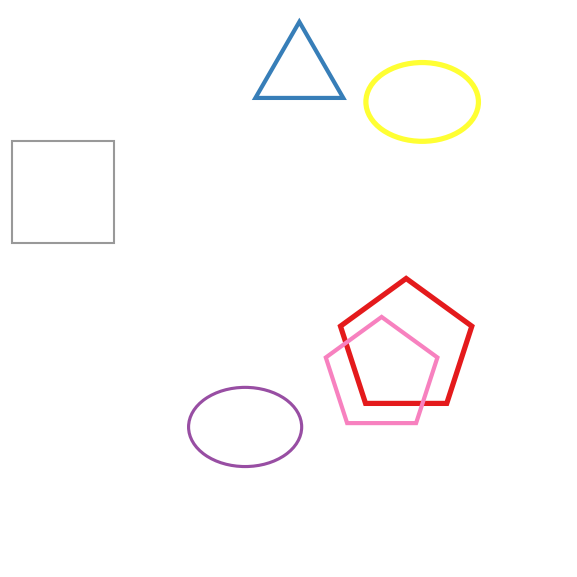[{"shape": "pentagon", "thickness": 2.5, "radius": 0.6, "center": [0.703, 0.397]}, {"shape": "triangle", "thickness": 2, "radius": 0.44, "center": [0.518, 0.873]}, {"shape": "oval", "thickness": 1.5, "radius": 0.49, "center": [0.424, 0.26]}, {"shape": "oval", "thickness": 2.5, "radius": 0.49, "center": [0.731, 0.823]}, {"shape": "pentagon", "thickness": 2, "radius": 0.51, "center": [0.661, 0.349]}, {"shape": "square", "thickness": 1, "radius": 0.44, "center": [0.109, 0.666]}]